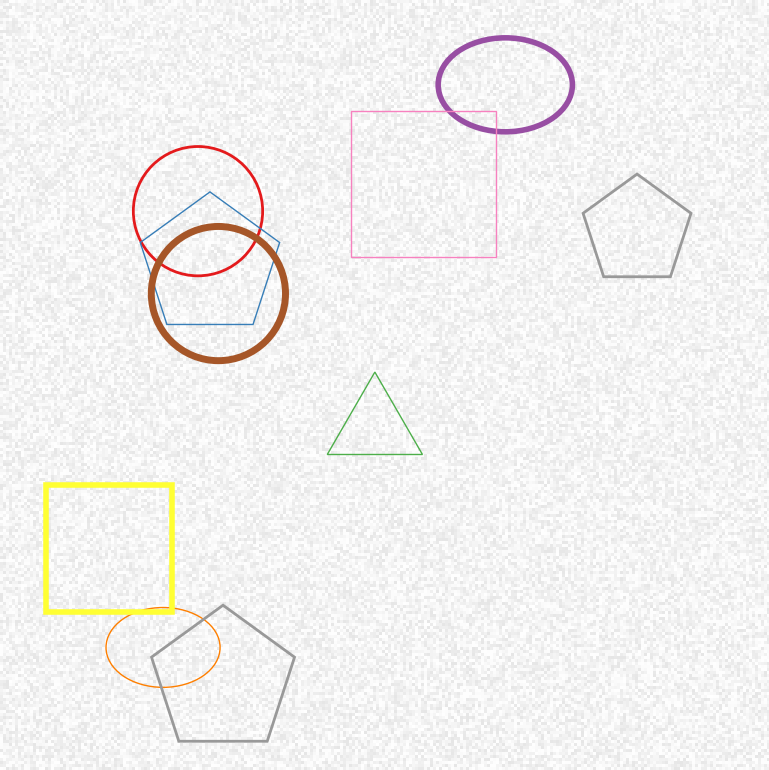[{"shape": "circle", "thickness": 1, "radius": 0.42, "center": [0.257, 0.726]}, {"shape": "pentagon", "thickness": 0.5, "radius": 0.48, "center": [0.273, 0.656]}, {"shape": "triangle", "thickness": 0.5, "radius": 0.36, "center": [0.487, 0.445]}, {"shape": "oval", "thickness": 2, "radius": 0.44, "center": [0.656, 0.89]}, {"shape": "oval", "thickness": 0.5, "radius": 0.37, "center": [0.212, 0.159]}, {"shape": "square", "thickness": 2, "radius": 0.41, "center": [0.141, 0.288]}, {"shape": "circle", "thickness": 2.5, "radius": 0.44, "center": [0.284, 0.619]}, {"shape": "square", "thickness": 0.5, "radius": 0.47, "center": [0.55, 0.761]}, {"shape": "pentagon", "thickness": 1, "radius": 0.49, "center": [0.29, 0.116]}, {"shape": "pentagon", "thickness": 1, "radius": 0.37, "center": [0.827, 0.7]}]